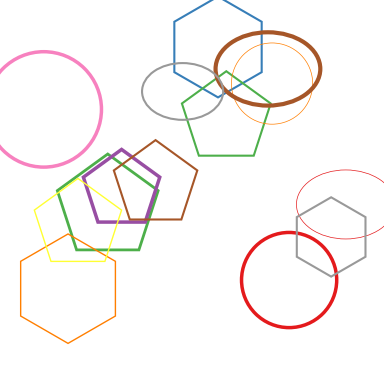[{"shape": "circle", "thickness": 2.5, "radius": 0.62, "center": [0.751, 0.273]}, {"shape": "oval", "thickness": 0.5, "radius": 0.64, "center": [0.898, 0.469]}, {"shape": "hexagon", "thickness": 1.5, "radius": 0.65, "center": [0.566, 0.878]}, {"shape": "pentagon", "thickness": 2, "radius": 0.69, "center": [0.28, 0.462]}, {"shape": "pentagon", "thickness": 1.5, "radius": 0.61, "center": [0.588, 0.694]}, {"shape": "pentagon", "thickness": 2.5, "radius": 0.52, "center": [0.316, 0.508]}, {"shape": "hexagon", "thickness": 1, "radius": 0.71, "center": [0.177, 0.25]}, {"shape": "circle", "thickness": 0.5, "radius": 0.53, "center": [0.707, 0.783]}, {"shape": "pentagon", "thickness": 1, "radius": 0.6, "center": [0.202, 0.417]}, {"shape": "pentagon", "thickness": 1.5, "radius": 0.57, "center": [0.404, 0.522]}, {"shape": "oval", "thickness": 3, "radius": 0.68, "center": [0.696, 0.821]}, {"shape": "circle", "thickness": 2.5, "radius": 0.75, "center": [0.114, 0.716]}, {"shape": "hexagon", "thickness": 1.5, "radius": 0.52, "center": [0.86, 0.385]}, {"shape": "oval", "thickness": 1.5, "radius": 0.53, "center": [0.474, 0.762]}]